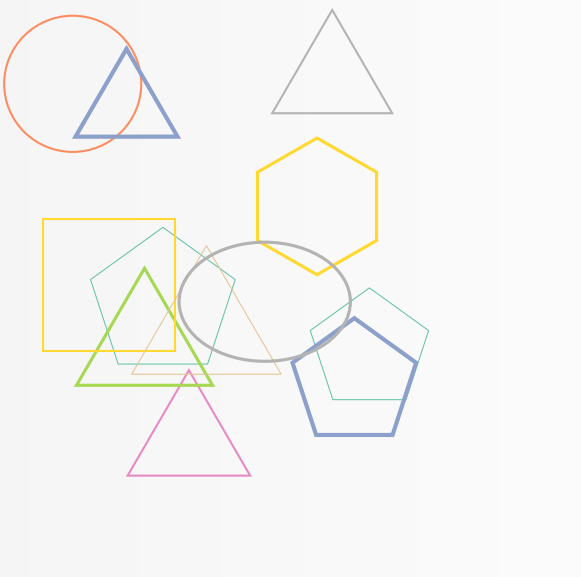[{"shape": "pentagon", "thickness": 0.5, "radius": 0.65, "center": [0.28, 0.475]}, {"shape": "pentagon", "thickness": 0.5, "radius": 0.54, "center": [0.636, 0.394]}, {"shape": "circle", "thickness": 1, "radius": 0.59, "center": [0.125, 0.854]}, {"shape": "pentagon", "thickness": 2, "radius": 0.56, "center": [0.61, 0.336]}, {"shape": "triangle", "thickness": 2, "radius": 0.51, "center": [0.218, 0.813]}, {"shape": "triangle", "thickness": 1, "radius": 0.61, "center": [0.325, 0.236]}, {"shape": "triangle", "thickness": 1.5, "radius": 0.68, "center": [0.249, 0.4]}, {"shape": "hexagon", "thickness": 1.5, "radius": 0.59, "center": [0.545, 0.642]}, {"shape": "square", "thickness": 1, "radius": 0.57, "center": [0.187, 0.505]}, {"shape": "triangle", "thickness": 0.5, "radius": 0.74, "center": [0.355, 0.425]}, {"shape": "oval", "thickness": 1.5, "radius": 0.74, "center": [0.455, 0.477]}, {"shape": "triangle", "thickness": 1, "radius": 0.6, "center": [0.572, 0.863]}]